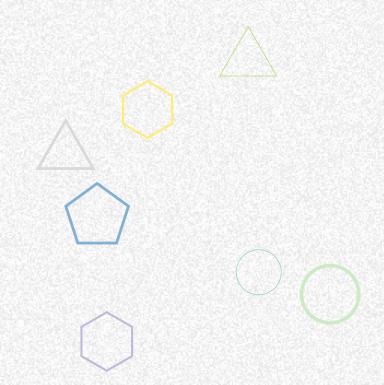[{"shape": "circle", "thickness": 0.5, "radius": 0.29, "center": [0.672, 0.293]}, {"shape": "hexagon", "thickness": 1.5, "radius": 0.38, "center": [0.277, 0.113]}, {"shape": "pentagon", "thickness": 2, "radius": 0.43, "center": [0.252, 0.438]}, {"shape": "triangle", "thickness": 0.5, "radius": 0.43, "center": [0.645, 0.845]}, {"shape": "triangle", "thickness": 2, "radius": 0.42, "center": [0.171, 0.604]}, {"shape": "circle", "thickness": 2.5, "radius": 0.37, "center": [0.858, 0.236]}, {"shape": "hexagon", "thickness": 1.5, "radius": 0.37, "center": [0.383, 0.715]}]